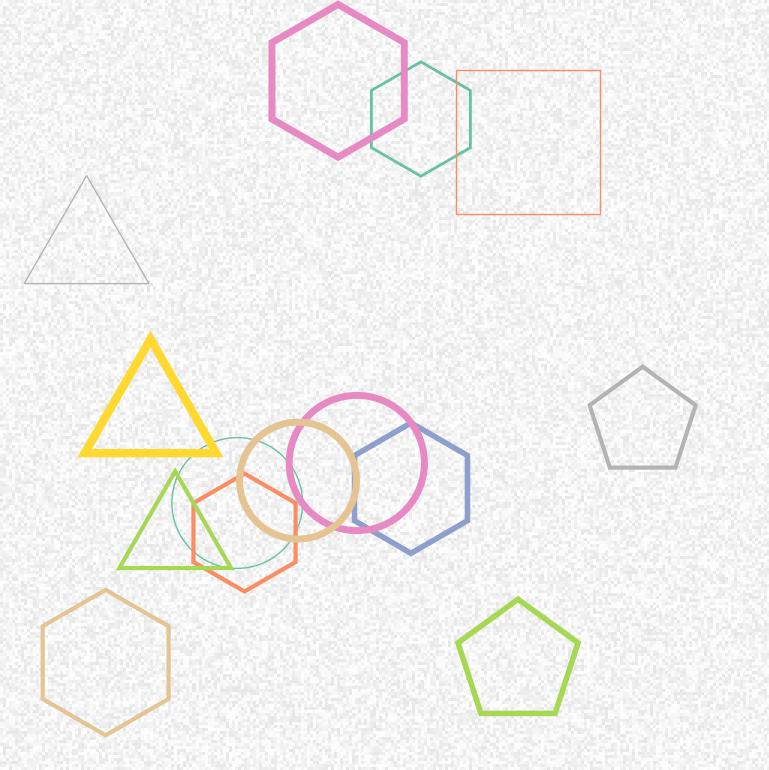[{"shape": "hexagon", "thickness": 1, "radius": 0.37, "center": [0.547, 0.845]}, {"shape": "circle", "thickness": 0.5, "radius": 0.42, "center": [0.308, 0.347]}, {"shape": "hexagon", "thickness": 1.5, "radius": 0.38, "center": [0.318, 0.308]}, {"shape": "square", "thickness": 0.5, "radius": 0.47, "center": [0.686, 0.816]}, {"shape": "hexagon", "thickness": 2, "radius": 0.42, "center": [0.534, 0.366]}, {"shape": "hexagon", "thickness": 2.5, "radius": 0.5, "center": [0.439, 0.895]}, {"shape": "circle", "thickness": 2.5, "radius": 0.44, "center": [0.463, 0.399]}, {"shape": "triangle", "thickness": 1.5, "radius": 0.42, "center": [0.228, 0.304]}, {"shape": "pentagon", "thickness": 2, "radius": 0.41, "center": [0.673, 0.14]}, {"shape": "triangle", "thickness": 3, "radius": 0.49, "center": [0.195, 0.461]}, {"shape": "circle", "thickness": 2.5, "radius": 0.38, "center": [0.387, 0.376]}, {"shape": "hexagon", "thickness": 1.5, "radius": 0.47, "center": [0.137, 0.14]}, {"shape": "pentagon", "thickness": 1.5, "radius": 0.36, "center": [0.835, 0.451]}, {"shape": "triangle", "thickness": 0.5, "radius": 0.47, "center": [0.112, 0.678]}]